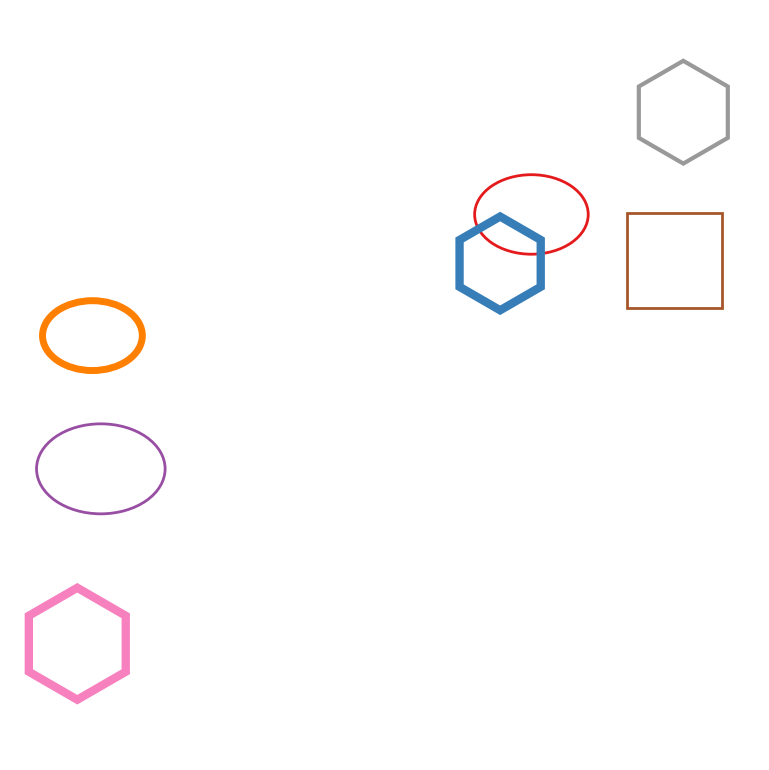[{"shape": "oval", "thickness": 1, "radius": 0.37, "center": [0.69, 0.721]}, {"shape": "hexagon", "thickness": 3, "radius": 0.3, "center": [0.65, 0.658]}, {"shape": "oval", "thickness": 1, "radius": 0.42, "center": [0.131, 0.391]}, {"shape": "oval", "thickness": 2.5, "radius": 0.32, "center": [0.12, 0.564]}, {"shape": "square", "thickness": 1, "radius": 0.31, "center": [0.876, 0.662]}, {"shape": "hexagon", "thickness": 3, "radius": 0.36, "center": [0.1, 0.164]}, {"shape": "hexagon", "thickness": 1.5, "radius": 0.33, "center": [0.887, 0.854]}]